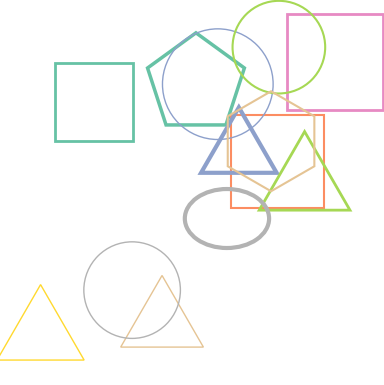[{"shape": "pentagon", "thickness": 2.5, "radius": 0.66, "center": [0.509, 0.782]}, {"shape": "square", "thickness": 2, "radius": 0.5, "center": [0.245, 0.735]}, {"shape": "square", "thickness": 1.5, "radius": 0.61, "center": [0.721, 0.58]}, {"shape": "triangle", "thickness": 3, "radius": 0.57, "center": [0.62, 0.608]}, {"shape": "circle", "thickness": 1, "radius": 0.72, "center": [0.566, 0.781]}, {"shape": "square", "thickness": 2, "radius": 0.62, "center": [0.871, 0.839]}, {"shape": "triangle", "thickness": 2, "radius": 0.68, "center": [0.791, 0.522]}, {"shape": "circle", "thickness": 1.5, "radius": 0.6, "center": [0.724, 0.878]}, {"shape": "triangle", "thickness": 1, "radius": 0.65, "center": [0.105, 0.13]}, {"shape": "triangle", "thickness": 1, "radius": 0.62, "center": [0.421, 0.16]}, {"shape": "hexagon", "thickness": 1.5, "radius": 0.65, "center": [0.704, 0.633]}, {"shape": "circle", "thickness": 1, "radius": 0.63, "center": [0.343, 0.246]}, {"shape": "oval", "thickness": 3, "radius": 0.55, "center": [0.59, 0.432]}]